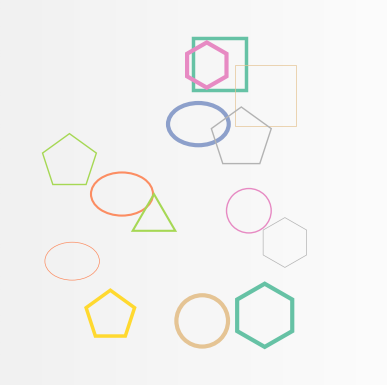[{"shape": "hexagon", "thickness": 3, "radius": 0.41, "center": [0.683, 0.181]}, {"shape": "square", "thickness": 2.5, "radius": 0.34, "center": [0.567, 0.834]}, {"shape": "oval", "thickness": 1.5, "radius": 0.4, "center": [0.315, 0.496]}, {"shape": "oval", "thickness": 0.5, "radius": 0.35, "center": [0.186, 0.322]}, {"shape": "oval", "thickness": 3, "radius": 0.39, "center": [0.512, 0.678]}, {"shape": "hexagon", "thickness": 3, "radius": 0.29, "center": [0.534, 0.831]}, {"shape": "circle", "thickness": 1, "radius": 0.29, "center": [0.642, 0.453]}, {"shape": "triangle", "thickness": 1.5, "radius": 0.32, "center": [0.397, 0.432]}, {"shape": "pentagon", "thickness": 1, "radius": 0.37, "center": [0.179, 0.58]}, {"shape": "pentagon", "thickness": 2.5, "radius": 0.33, "center": [0.285, 0.18]}, {"shape": "square", "thickness": 0.5, "radius": 0.39, "center": [0.685, 0.752]}, {"shape": "circle", "thickness": 3, "radius": 0.33, "center": [0.522, 0.166]}, {"shape": "pentagon", "thickness": 1, "radius": 0.41, "center": [0.623, 0.641]}, {"shape": "hexagon", "thickness": 0.5, "radius": 0.32, "center": [0.735, 0.37]}]